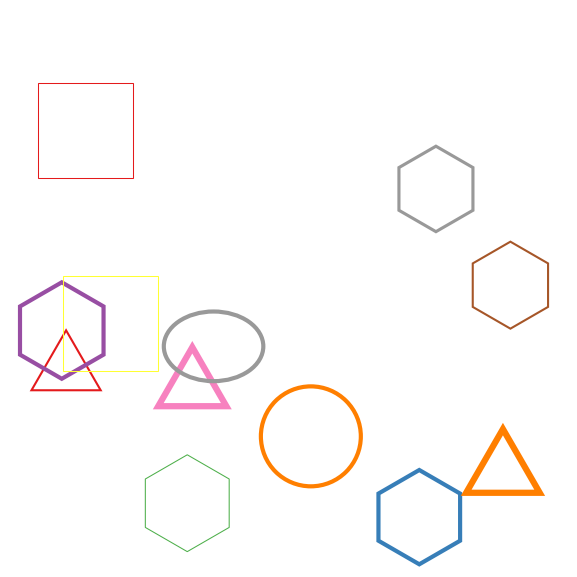[{"shape": "triangle", "thickness": 1, "radius": 0.35, "center": [0.114, 0.358]}, {"shape": "square", "thickness": 0.5, "radius": 0.41, "center": [0.147, 0.773]}, {"shape": "hexagon", "thickness": 2, "radius": 0.41, "center": [0.726, 0.104]}, {"shape": "hexagon", "thickness": 0.5, "radius": 0.42, "center": [0.324, 0.128]}, {"shape": "hexagon", "thickness": 2, "radius": 0.42, "center": [0.107, 0.427]}, {"shape": "triangle", "thickness": 3, "radius": 0.37, "center": [0.871, 0.183]}, {"shape": "circle", "thickness": 2, "radius": 0.43, "center": [0.538, 0.244]}, {"shape": "square", "thickness": 0.5, "radius": 0.41, "center": [0.192, 0.439]}, {"shape": "hexagon", "thickness": 1, "radius": 0.38, "center": [0.884, 0.505]}, {"shape": "triangle", "thickness": 3, "radius": 0.34, "center": [0.333, 0.33]}, {"shape": "oval", "thickness": 2, "radius": 0.43, "center": [0.37, 0.399]}, {"shape": "hexagon", "thickness": 1.5, "radius": 0.37, "center": [0.755, 0.672]}]